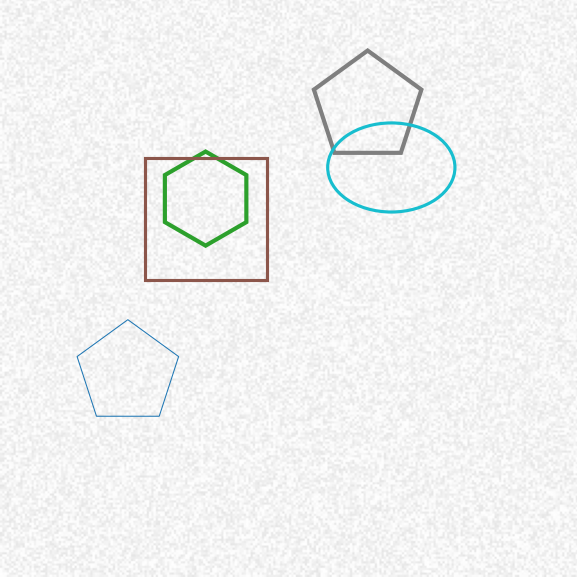[{"shape": "pentagon", "thickness": 0.5, "radius": 0.46, "center": [0.221, 0.353]}, {"shape": "hexagon", "thickness": 2, "radius": 0.41, "center": [0.356, 0.655]}, {"shape": "square", "thickness": 1.5, "radius": 0.53, "center": [0.357, 0.62]}, {"shape": "pentagon", "thickness": 2, "radius": 0.49, "center": [0.637, 0.814]}, {"shape": "oval", "thickness": 1.5, "radius": 0.55, "center": [0.678, 0.709]}]